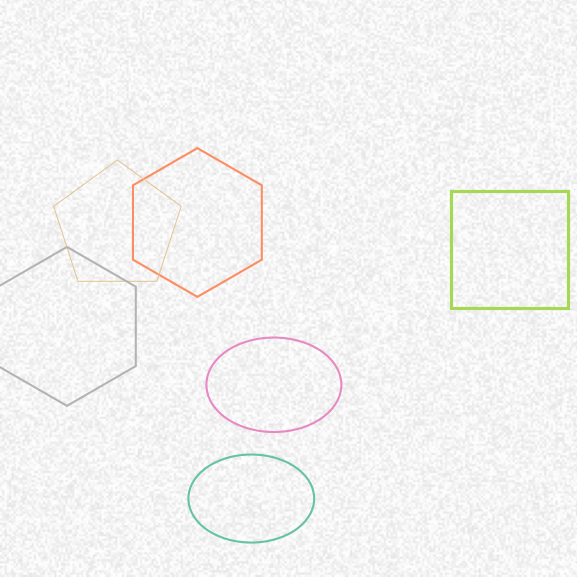[{"shape": "oval", "thickness": 1, "radius": 0.54, "center": [0.435, 0.136]}, {"shape": "hexagon", "thickness": 1, "radius": 0.64, "center": [0.342, 0.614]}, {"shape": "oval", "thickness": 1, "radius": 0.58, "center": [0.474, 0.333]}, {"shape": "square", "thickness": 1.5, "radius": 0.51, "center": [0.882, 0.567]}, {"shape": "pentagon", "thickness": 0.5, "radius": 0.58, "center": [0.203, 0.606]}, {"shape": "hexagon", "thickness": 1, "radius": 0.69, "center": [0.116, 0.434]}]